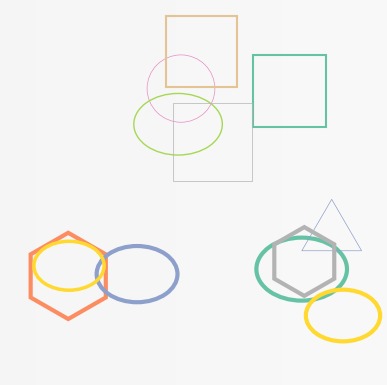[{"shape": "square", "thickness": 1.5, "radius": 0.47, "center": [0.747, 0.764]}, {"shape": "oval", "thickness": 3, "radius": 0.58, "center": [0.779, 0.301]}, {"shape": "hexagon", "thickness": 3, "radius": 0.56, "center": [0.176, 0.283]}, {"shape": "triangle", "thickness": 0.5, "radius": 0.45, "center": [0.856, 0.393]}, {"shape": "oval", "thickness": 3, "radius": 0.52, "center": [0.354, 0.288]}, {"shape": "circle", "thickness": 0.5, "radius": 0.44, "center": [0.467, 0.77]}, {"shape": "oval", "thickness": 1, "radius": 0.57, "center": [0.46, 0.677]}, {"shape": "oval", "thickness": 3, "radius": 0.48, "center": [0.885, 0.18]}, {"shape": "oval", "thickness": 2.5, "radius": 0.45, "center": [0.178, 0.31]}, {"shape": "square", "thickness": 1.5, "radius": 0.46, "center": [0.52, 0.867]}, {"shape": "square", "thickness": 0.5, "radius": 0.51, "center": [0.549, 0.631]}, {"shape": "hexagon", "thickness": 3, "radius": 0.45, "center": [0.785, 0.321]}]